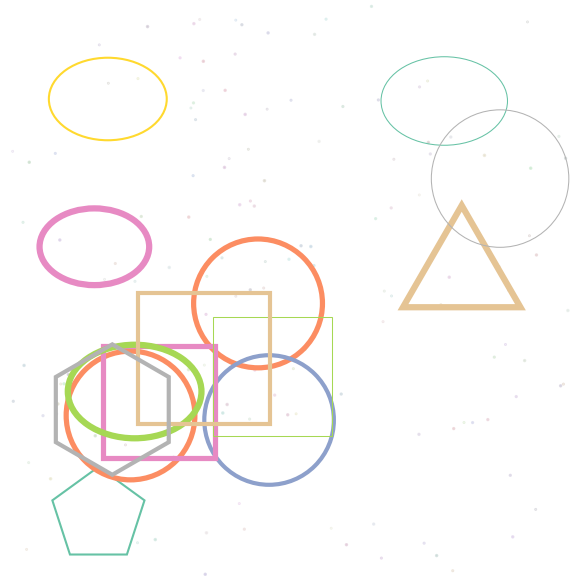[{"shape": "oval", "thickness": 0.5, "radius": 0.55, "center": [0.769, 0.824]}, {"shape": "pentagon", "thickness": 1, "radius": 0.42, "center": [0.17, 0.107]}, {"shape": "circle", "thickness": 2.5, "radius": 0.56, "center": [0.226, 0.28]}, {"shape": "circle", "thickness": 2.5, "radius": 0.56, "center": [0.447, 0.474]}, {"shape": "circle", "thickness": 2, "radius": 0.56, "center": [0.466, 0.272]}, {"shape": "oval", "thickness": 3, "radius": 0.47, "center": [0.163, 0.572]}, {"shape": "square", "thickness": 2.5, "radius": 0.49, "center": [0.275, 0.303]}, {"shape": "square", "thickness": 0.5, "radius": 0.51, "center": [0.471, 0.347]}, {"shape": "oval", "thickness": 3, "radius": 0.58, "center": [0.233, 0.321]}, {"shape": "oval", "thickness": 1, "radius": 0.51, "center": [0.187, 0.828]}, {"shape": "triangle", "thickness": 3, "radius": 0.59, "center": [0.8, 0.526]}, {"shape": "square", "thickness": 2, "radius": 0.57, "center": [0.354, 0.378]}, {"shape": "hexagon", "thickness": 2, "radius": 0.56, "center": [0.194, 0.29]}, {"shape": "circle", "thickness": 0.5, "radius": 0.6, "center": [0.866, 0.69]}]